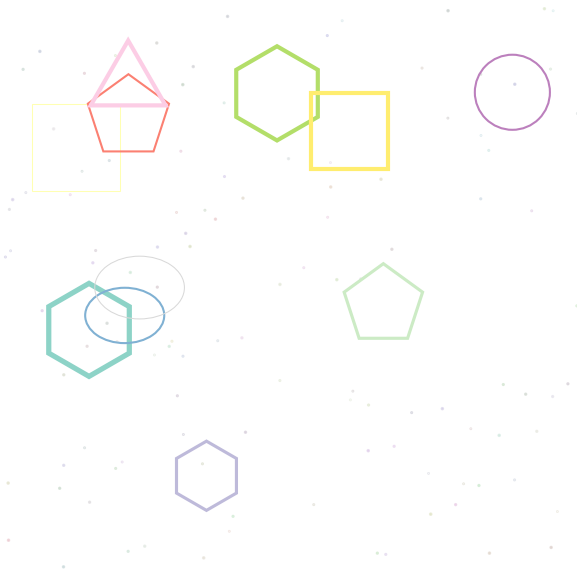[{"shape": "hexagon", "thickness": 2.5, "radius": 0.4, "center": [0.154, 0.428]}, {"shape": "square", "thickness": 0.5, "radius": 0.38, "center": [0.132, 0.743]}, {"shape": "hexagon", "thickness": 1.5, "radius": 0.3, "center": [0.358, 0.175]}, {"shape": "pentagon", "thickness": 1, "radius": 0.37, "center": [0.222, 0.797]}, {"shape": "oval", "thickness": 1, "radius": 0.34, "center": [0.216, 0.453]}, {"shape": "hexagon", "thickness": 2, "radius": 0.41, "center": [0.48, 0.837]}, {"shape": "triangle", "thickness": 2, "radius": 0.37, "center": [0.222, 0.854]}, {"shape": "oval", "thickness": 0.5, "radius": 0.39, "center": [0.242, 0.501]}, {"shape": "circle", "thickness": 1, "radius": 0.33, "center": [0.887, 0.839]}, {"shape": "pentagon", "thickness": 1.5, "radius": 0.36, "center": [0.664, 0.471]}, {"shape": "square", "thickness": 2, "radius": 0.33, "center": [0.605, 0.772]}]